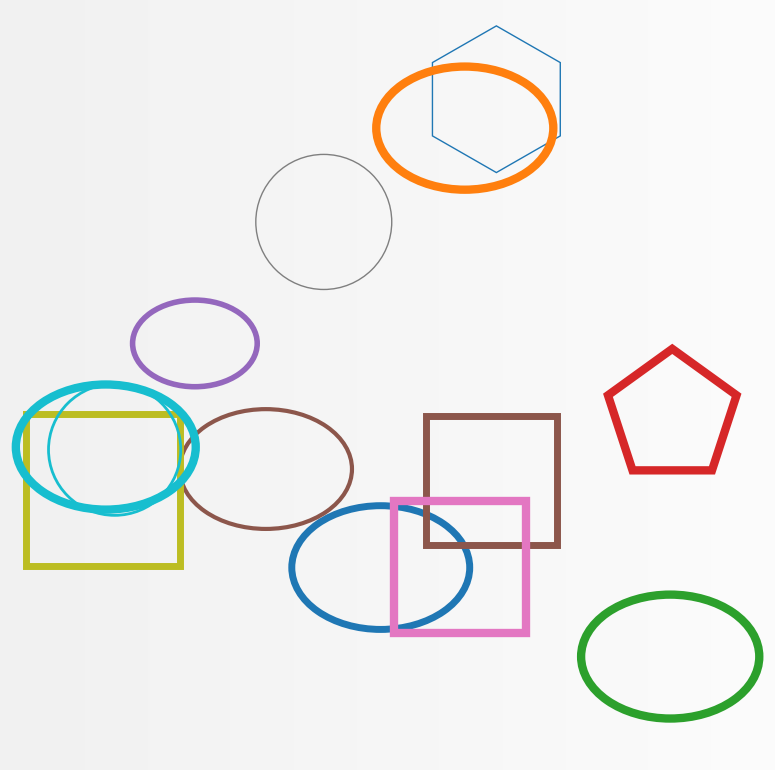[{"shape": "hexagon", "thickness": 0.5, "radius": 0.48, "center": [0.64, 0.871]}, {"shape": "oval", "thickness": 2.5, "radius": 0.57, "center": [0.491, 0.263]}, {"shape": "oval", "thickness": 3, "radius": 0.57, "center": [0.6, 0.834]}, {"shape": "oval", "thickness": 3, "radius": 0.57, "center": [0.865, 0.147]}, {"shape": "pentagon", "thickness": 3, "radius": 0.44, "center": [0.867, 0.46]}, {"shape": "oval", "thickness": 2, "radius": 0.4, "center": [0.251, 0.554]}, {"shape": "oval", "thickness": 1.5, "radius": 0.56, "center": [0.343, 0.391]}, {"shape": "square", "thickness": 2.5, "radius": 0.42, "center": [0.634, 0.376]}, {"shape": "square", "thickness": 3, "radius": 0.43, "center": [0.593, 0.264]}, {"shape": "circle", "thickness": 0.5, "radius": 0.44, "center": [0.418, 0.712]}, {"shape": "square", "thickness": 2.5, "radius": 0.5, "center": [0.133, 0.364]}, {"shape": "oval", "thickness": 3, "radius": 0.58, "center": [0.136, 0.419]}, {"shape": "circle", "thickness": 1, "radius": 0.43, "center": [0.148, 0.416]}]